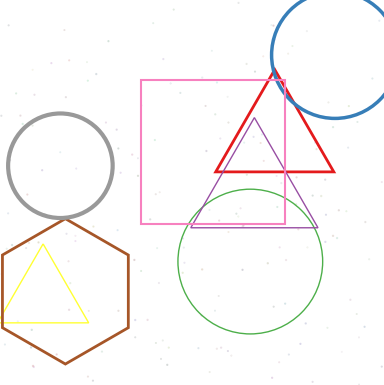[{"shape": "triangle", "thickness": 2, "radius": 0.89, "center": [0.714, 0.642]}, {"shape": "circle", "thickness": 2.5, "radius": 0.82, "center": [0.87, 0.857]}, {"shape": "circle", "thickness": 1, "radius": 0.94, "center": [0.65, 0.321]}, {"shape": "triangle", "thickness": 1, "radius": 0.95, "center": [0.661, 0.504]}, {"shape": "triangle", "thickness": 1, "radius": 0.68, "center": [0.112, 0.23]}, {"shape": "hexagon", "thickness": 2, "radius": 0.94, "center": [0.17, 0.243]}, {"shape": "square", "thickness": 1.5, "radius": 0.93, "center": [0.554, 0.606]}, {"shape": "circle", "thickness": 3, "radius": 0.68, "center": [0.157, 0.57]}]